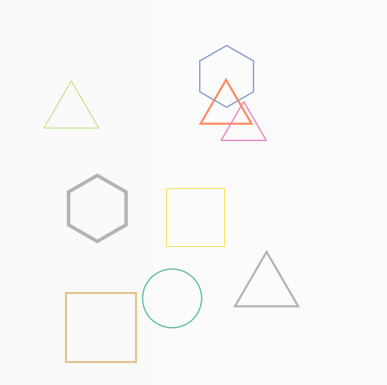[{"shape": "circle", "thickness": 1, "radius": 0.38, "center": [0.444, 0.225]}, {"shape": "triangle", "thickness": 1.5, "radius": 0.38, "center": [0.583, 0.717]}, {"shape": "hexagon", "thickness": 1, "radius": 0.4, "center": [0.585, 0.802]}, {"shape": "triangle", "thickness": 1, "radius": 0.34, "center": [0.629, 0.669]}, {"shape": "triangle", "thickness": 0.5, "radius": 0.41, "center": [0.184, 0.708]}, {"shape": "square", "thickness": 0.5, "radius": 0.38, "center": [0.504, 0.436]}, {"shape": "square", "thickness": 1.5, "radius": 0.45, "center": [0.261, 0.149]}, {"shape": "triangle", "thickness": 1.5, "radius": 0.47, "center": [0.688, 0.252]}, {"shape": "hexagon", "thickness": 2.5, "radius": 0.43, "center": [0.251, 0.459]}]